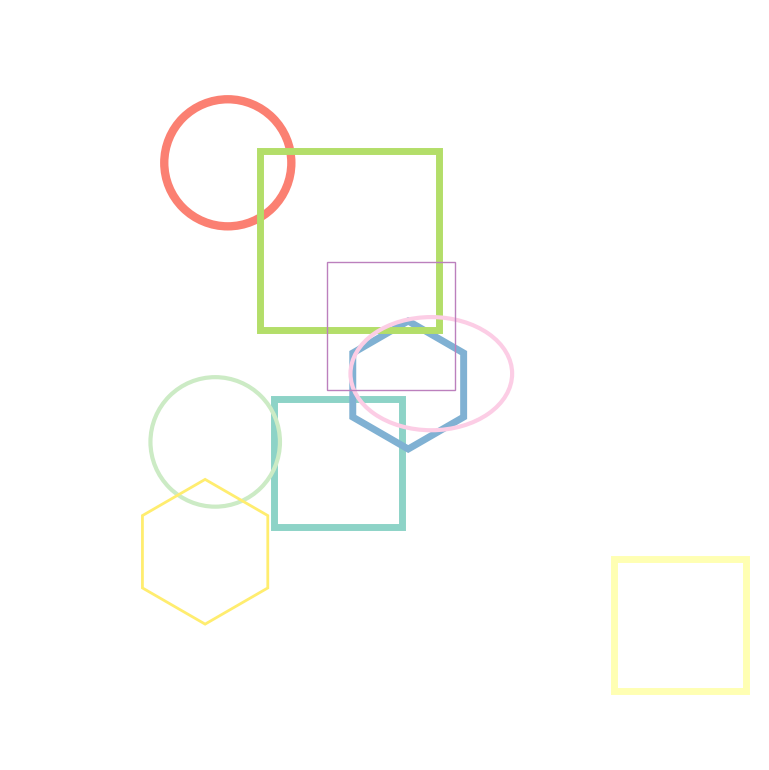[{"shape": "square", "thickness": 2.5, "radius": 0.42, "center": [0.439, 0.399]}, {"shape": "square", "thickness": 2.5, "radius": 0.43, "center": [0.883, 0.189]}, {"shape": "circle", "thickness": 3, "radius": 0.41, "center": [0.296, 0.789]}, {"shape": "hexagon", "thickness": 2.5, "radius": 0.42, "center": [0.53, 0.5]}, {"shape": "square", "thickness": 2.5, "radius": 0.58, "center": [0.454, 0.687]}, {"shape": "oval", "thickness": 1.5, "radius": 0.52, "center": [0.56, 0.515]}, {"shape": "square", "thickness": 0.5, "radius": 0.41, "center": [0.507, 0.577]}, {"shape": "circle", "thickness": 1.5, "radius": 0.42, "center": [0.279, 0.426]}, {"shape": "hexagon", "thickness": 1, "radius": 0.47, "center": [0.266, 0.283]}]